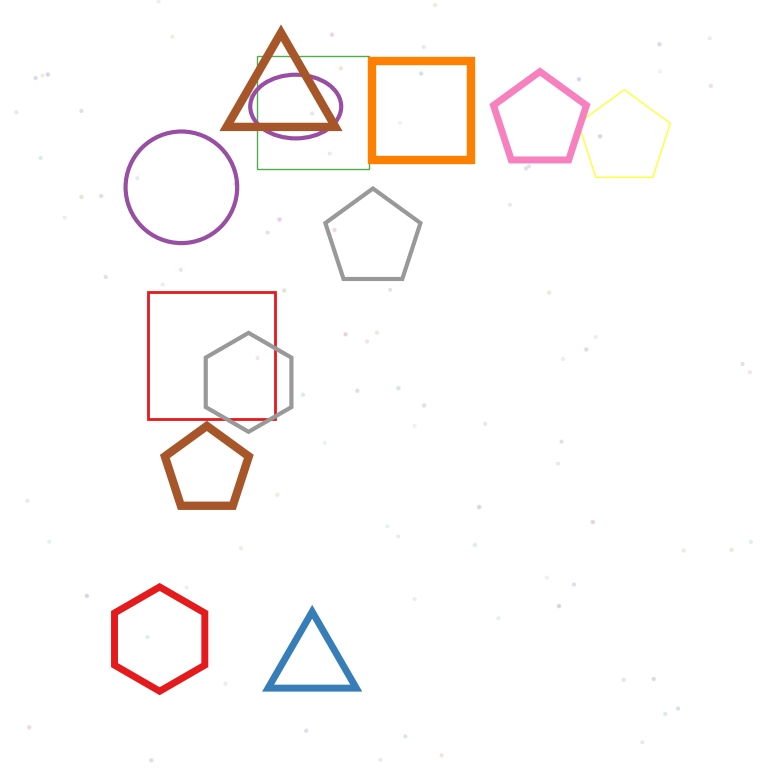[{"shape": "hexagon", "thickness": 2.5, "radius": 0.34, "center": [0.207, 0.17]}, {"shape": "square", "thickness": 1, "radius": 0.41, "center": [0.275, 0.539]}, {"shape": "triangle", "thickness": 2.5, "radius": 0.33, "center": [0.405, 0.139]}, {"shape": "square", "thickness": 0.5, "radius": 0.37, "center": [0.406, 0.854]}, {"shape": "oval", "thickness": 1.5, "radius": 0.3, "center": [0.384, 0.862]}, {"shape": "circle", "thickness": 1.5, "radius": 0.36, "center": [0.236, 0.757]}, {"shape": "square", "thickness": 3, "radius": 0.32, "center": [0.547, 0.856]}, {"shape": "pentagon", "thickness": 0.5, "radius": 0.31, "center": [0.811, 0.821]}, {"shape": "triangle", "thickness": 3, "radius": 0.41, "center": [0.365, 0.876]}, {"shape": "pentagon", "thickness": 3, "radius": 0.29, "center": [0.269, 0.39]}, {"shape": "pentagon", "thickness": 2.5, "radius": 0.32, "center": [0.701, 0.844]}, {"shape": "hexagon", "thickness": 1.5, "radius": 0.32, "center": [0.323, 0.503]}, {"shape": "pentagon", "thickness": 1.5, "radius": 0.32, "center": [0.484, 0.69]}]